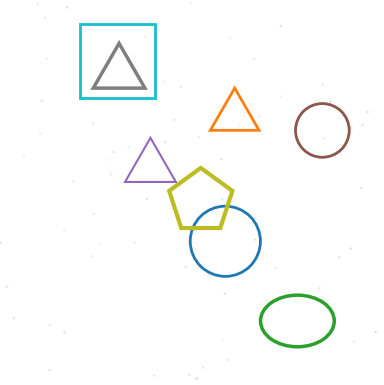[{"shape": "circle", "thickness": 2, "radius": 0.46, "center": [0.585, 0.373]}, {"shape": "triangle", "thickness": 2, "radius": 0.37, "center": [0.61, 0.698]}, {"shape": "oval", "thickness": 2.5, "radius": 0.48, "center": [0.772, 0.166]}, {"shape": "triangle", "thickness": 1.5, "radius": 0.38, "center": [0.391, 0.566]}, {"shape": "circle", "thickness": 2, "radius": 0.35, "center": [0.837, 0.661]}, {"shape": "triangle", "thickness": 2.5, "radius": 0.39, "center": [0.309, 0.81]}, {"shape": "pentagon", "thickness": 3, "radius": 0.43, "center": [0.522, 0.478]}, {"shape": "square", "thickness": 2, "radius": 0.49, "center": [0.306, 0.842]}]